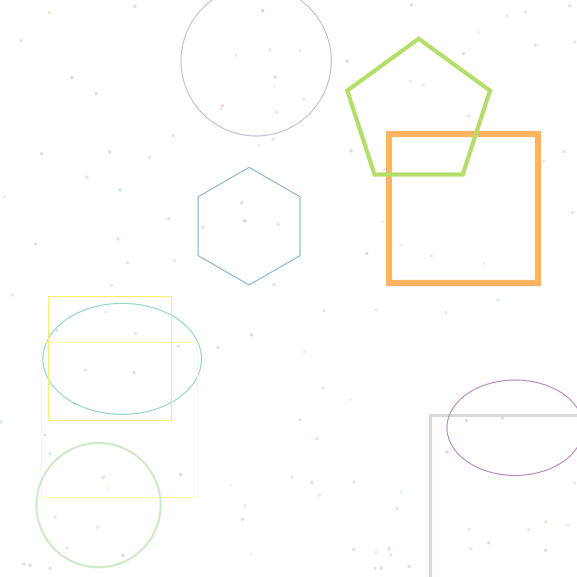[{"shape": "oval", "thickness": 0.5, "radius": 0.69, "center": [0.212, 0.378]}, {"shape": "square", "thickness": 0.5, "radius": 0.67, "center": [0.206, 0.272]}, {"shape": "circle", "thickness": 0.5, "radius": 0.65, "center": [0.444, 0.894]}, {"shape": "hexagon", "thickness": 0.5, "radius": 0.51, "center": [0.431, 0.607]}, {"shape": "square", "thickness": 3, "radius": 0.64, "center": [0.802, 0.639]}, {"shape": "pentagon", "thickness": 2, "radius": 0.65, "center": [0.725, 0.802]}, {"shape": "square", "thickness": 1.5, "radius": 0.72, "center": [0.888, 0.137]}, {"shape": "oval", "thickness": 0.5, "radius": 0.59, "center": [0.892, 0.258]}, {"shape": "circle", "thickness": 1, "radius": 0.54, "center": [0.171, 0.124]}, {"shape": "square", "thickness": 0.5, "radius": 0.53, "center": [0.19, 0.379]}]